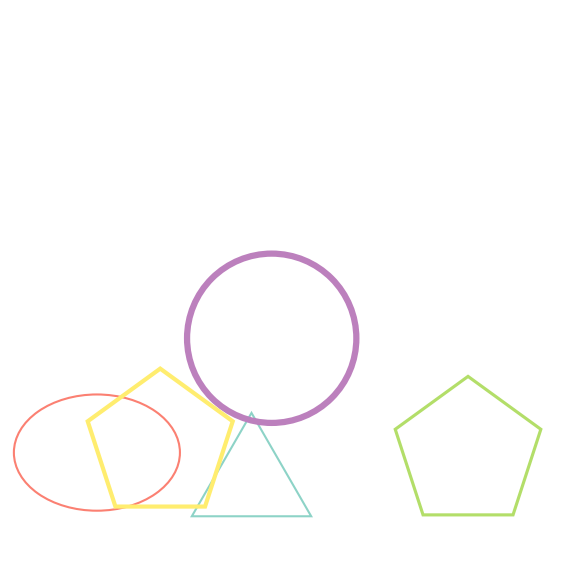[{"shape": "triangle", "thickness": 1, "radius": 0.6, "center": [0.436, 0.165]}, {"shape": "oval", "thickness": 1, "radius": 0.72, "center": [0.168, 0.215]}, {"shape": "pentagon", "thickness": 1.5, "radius": 0.66, "center": [0.81, 0.215]}, {"shape": "circle", "thickness": 3, "radius": 0.73, "center": [0.47, 0.413]}, {"shape": "pentagon", "thickness": 2, "radius": 0.66, "center": [0.277, 0.229]}]